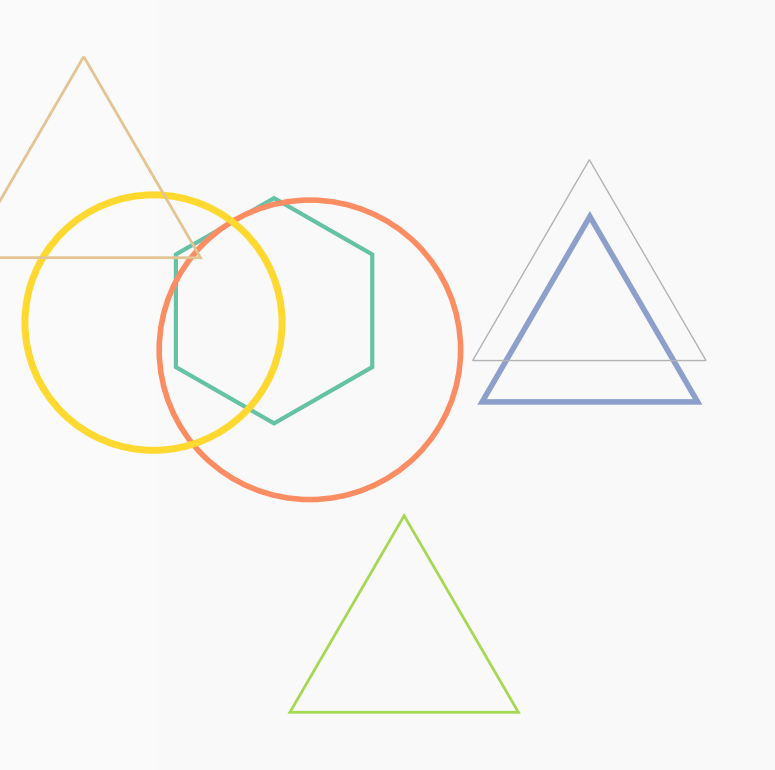[{"shape": "hexagon", "thickness": 1.5, "radius": 0.73, "center": [0.354, 0.596]}, {"shape": "circle", "thickness": 2, "radius": 0.97, "center": [0.4, 0.546]}, {"shape": "triangle", "thickness": 2, "radius": 0.8, "center": [0.761, 0.558]}, {"shape": "triangle", "thickness": 1, "radius": 0.85, "center": [0.521, 0.16]}, {"shape": "circle", "thickness": 2.5, "radius": 0.83, "center": [0.198, 0.581]}, {"shape": "triangle", "thickness": 1, "radius": 0.87, "center": [0.108, 0.752]}, {"shape": "triangle", "thickness": 0.5, "radius": 0.87, "center": [0.76, 0.619]}]